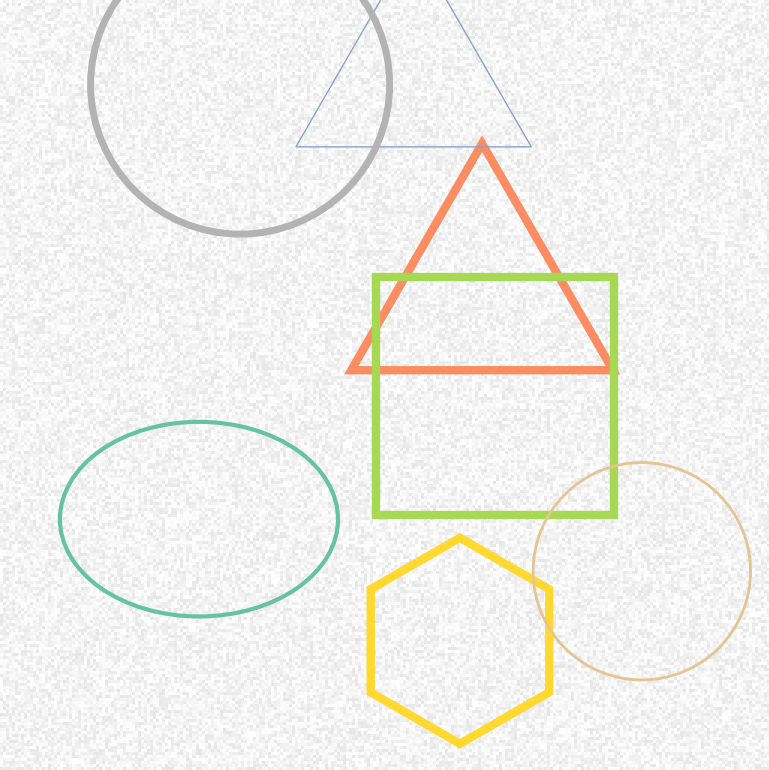[{"shape": "oval", "thickness": 1.5, "radius": 0.9, "center": [0.258, 0.326]}, {"shape": "triangle", "thickness": 3, "radius": 0.98, "center": [0.626, 0.617]}, {"shape": "triangle", "thickness": 0.5, "radius": 0.88, "center": [0.537, 0.898]}, {"shape": "square", "thickness": 3, "radius": 0.77, "center": [0.643, 0.486]}, {"shape": "hexagon", "thickness": 3, "radius": 0.67, "center": [0.597, 0.168]}, {"shape": "circle", "thickness": 1, "radius": 0.71, "center": [0.834, 0.258]}, {"shape": "circle", "thickness": 2.5, "radius": 0.97, "center": [0.312, 0.89]}]